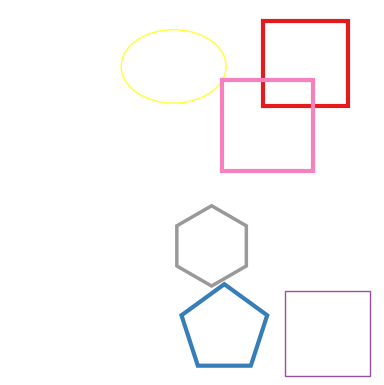[{"shape": "square", "thickness": 3, "radius": 0.55, "center": [0.793, 0.835]}, {"shape": "pentagon", "thickness": 3, "radius": 0.59, "center": [0.583, 0.145]}, {"shape": "square", "thickness": 1, "radius": 0.55, "center": [0.85, 0.134]}, {"shape": "oval", "thickness": 1, "radius": 0.68, "center": [0.451, 0.828]}, {"shape": "square", "thickness": 3, "radius": 0.59, "center": [0.694, 0.673]}, {"shape": "hexagon", "thickness": 2.5, "radius": 0.52, "center": [0.55, 0.361]}]